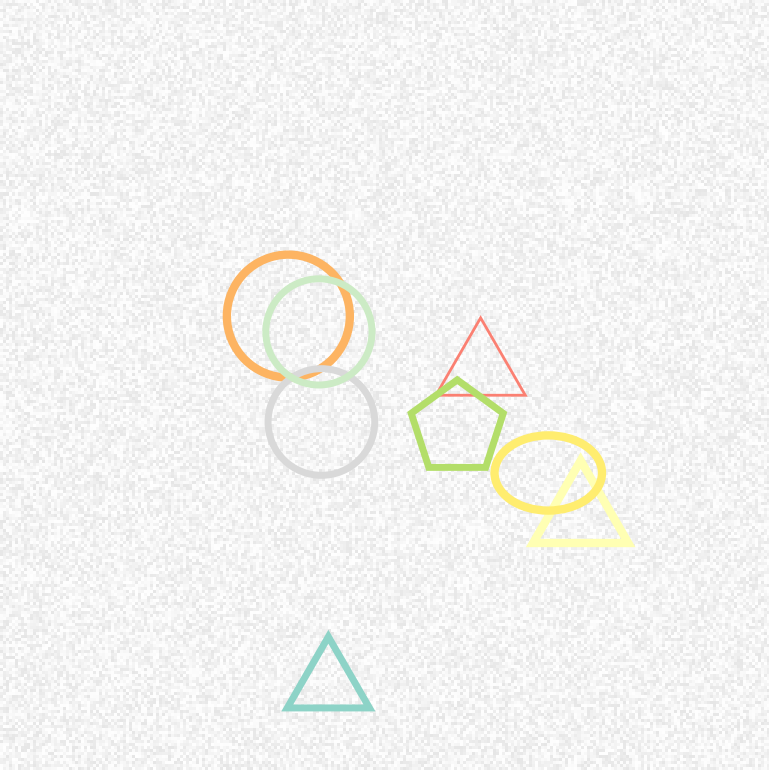[{"shape": "triangle", "thickness": 2.5, "radius": 0.31, "center": [0.426, 0.111]}, {"shape": "triangle", "thickness": 3, "radius": 0.36, "center": [0.754, 0.33]}, {"shape": "triangle", "thickness": 1, "radius": 0.33, "center": [0.624, 0.52]}, {"shape": "circle", "thickness": 3, "radius": 0.4, "center": [0.374, 0.589]}, {"shape": "pentagon", "thickness": 2.5, "radius": 0.31, "center": [0.594, 0.444]}, {"shape": "circle", "thickness": 2.5, "radius": 0.35, "center": [0.417, 0.452]}, {"shape": "circle", "thickness": 2.5, "radius": 0.34, "center": [0.414, 0.569]}, {"shape": "oval", "thickness": 3, "radius": 0.35, "center": [0.712, 0.386]}]